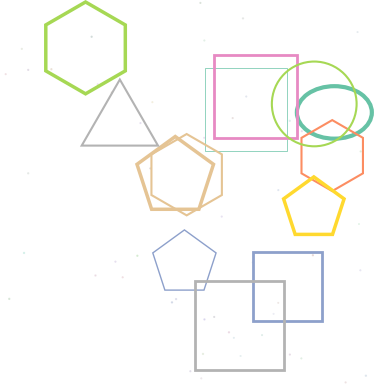[{"shape": "square", "thickness": 0.5, "radius": 0.53, "center": [0.64, 0.716]}, {"shape": "oval", "thickness": 3, "radius": 0.49, "center": [0.868, 0.708]}, {"shape": "hexagon", "thickness": 1.5, "radius": 0.46, "center": [0.863, 0.596]}, {"shape": "square", "thickness": 2, "radius": 0.45, "center": [0.747, 0.257]}, {"shape": "pentagon", "thickness": 1, "radius": 0.43, "center": [0.479, 0.316]}, {"shape": "square", "thickness": 2, "radius": 0.54, "center": [0.664, 0.75]}, {"shape": "hexagon", "thickness": 2.5, "radius": 0.6, "center": [0.222, 0.876]}, {"shape": "circle", "thickness": 1.5, "radius": 0.55, "center": [0.816, 0.73]}, {"shape": "pentagon", "thickness": 2.5, "radius": 0.41, "center": [0.815, 0.458]}, {"shape": "hexagon", "thickness": 1.5, "radius": 0.53, "center": [0.485, 0.546]}, {"shape": "pentagon", "thickness": 2.5, "radius": 0.52, "center": [0.455, 0.541]}, {"shape": "square", "thickness": 2, "radius": 0.58, "center": [0.623, 0.154]}, {"shape": "triangle", "thickness": 1.5, "radius": 0.57, "center": [0.311, 0.679]}]